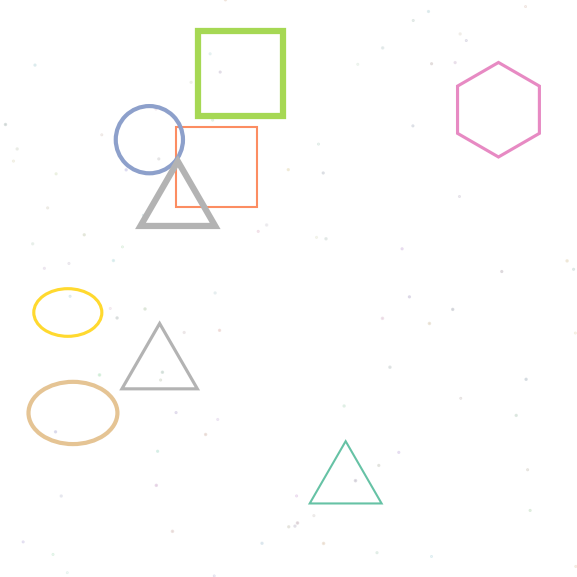[{"shape": "triangle", "thickness": 1, "radius": 0.36, "center": [0.599, 0.163]}, {"shape": "square", "thickness": 1, "radius": 0.35, "center": [0.375, 0.71]}, {"shape": "circle", "thickness": 2, "radius": 0.29, "center": [0.259, 0.757]}, {"shape": "hexagon", "thickness": 1.5, "radius": 0.41, "center": [0.863, 0.809]}, {"shape": "square", "thickness": 3, "radius": 0.37, "center": [0.417, 0.872]}, {"shape": "oval", "thickness": 1.5, "radius": 0.29, "center": [0.117, 0.458]}, {"shape": "oval", "thickness": 2, "radius": 0.38, "center": [0.126, 0.284]}, {"shape": "triangle", "thickness": 3, "radius": 0.37, "center": [0.308, 0.645]}, {"shape": "triangle", "thickness": 1.5, "radius": 0.38, "center": [0.276, 0.364]}]